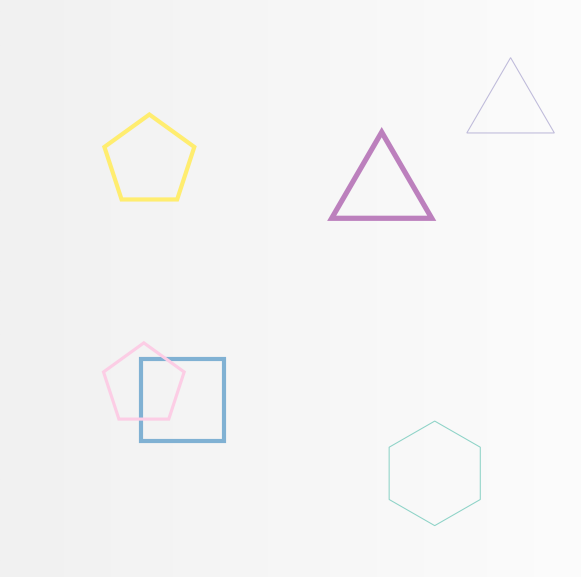[{"shape": "hexagon", "thickness": 0.5, "radius": 0.45, "center": [0.748, 0.179]}, {"shape": "triangle", "thickness": 0.5, "radius": 0.43, "center": [0.878, 0.812]}, {"shape": "square", "thickness": 2, "radius": 0.35, "center": [0.314, 0.307]}, {"shape": "pentagon", "thickness": 1.5, "radius": 0.36, "center": [0.247, 0.332]}, {"shape": "triangle", "thickness": 2.5, "radius": 0.5, "center": [0.657, 0.671]}, {"shape": "pentagon", "thickness": 2, "radius": 0.41, "center": [0.257, 0.72]}]